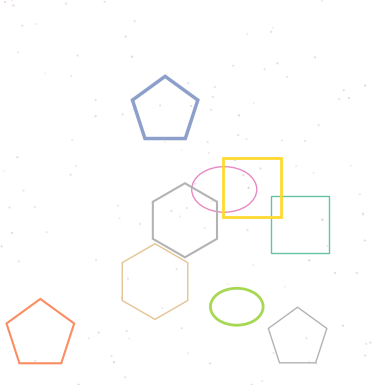[{"shape": "square", "thickness": 1, "radius": 0.37, "center": [0.779, 0.417]}, {"shape": "pentagon", "thickness": 1.5, "radius": 0.46, "center": [0.105, 0.131]}, {"shape": "pentagon", "thickness": 2.5, "radius": 0.45, "center": [0.429, 0.712]}, {"shape": "oval", "thickness": 1, "radius": 0.42, "center": [0.582, 0.508]}, {"shape": "oval", "thickness": 2, "radius": 0.34, "center": [0.615, 0.203]}, {"shape": "square", "thickness": 2, "radius": 0.38, "center": [0.654, 0.514]}, {"shape": "hexagon", "thickness": 1, "radius": 0.49, "center": [0.403, 0.269]}, {"shape": "hexagon", "thickness": 1.5, "radius": 0.48, "center": [0.48, 0.428]}, {"shape": "pentagon", "thickness": 1, "radius": 0.4, "center": [0.773, 0.122]}]